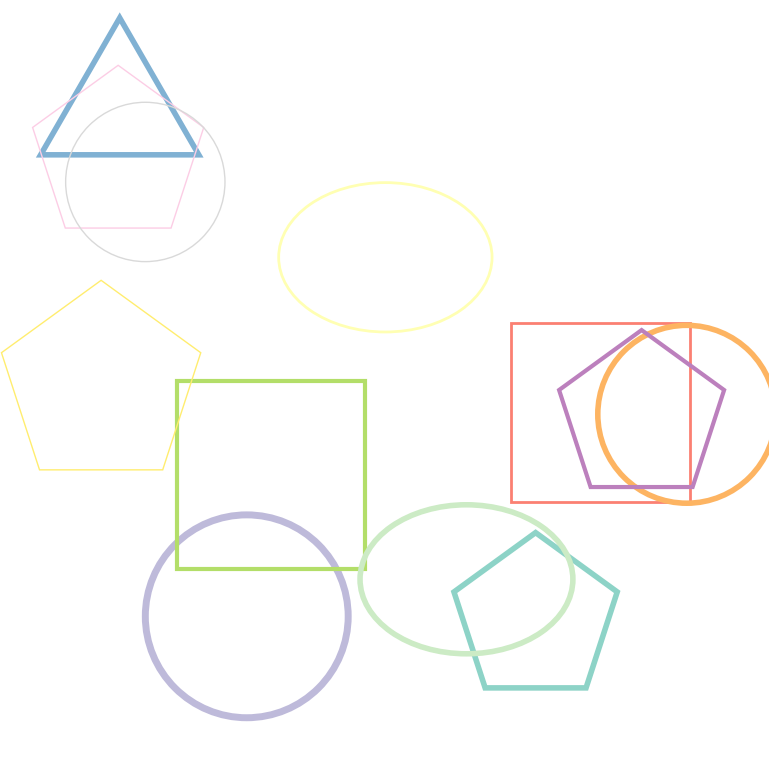[{"shape": "pentagon", "thickness": 2, "radius": 0.56, "center": [0.696, 0.197]}, {"shape": "oval", "thickness": 1, "radius": 0.69, "center": [0.5, 0.666]}, {"shape": "circle", "thickness": 2.5, "radius": 0.66, "center": [0.32, 0.2]}, {"shape": "square", "thickness": 1, "radius": 0.58, "center": [0.779, 0.464]}, {"shape": "triangle", "thickness": 2, "radius": 0.59, "center": [0.155, 0.858]}, {"shape": "circle", "thickness": 2, "radius": 0.58, "center": [0.892, 0.462]}, {"shape": "square", "thickness": 1.5, "radius": 0.61, "center": [0.352, 0.383]}, {"shape": "pentagon", "thickness": 0.5, "radius": 0.58, "center": [0.153, 0.798]}, {"shape": "circle", "thickness": 0.5, "radius": 0.52, "center": [0.189, 0.764]}, {"shape": "pentagon", "thickness": 1.5, "radius": 0.56, "center": [0.833, 0.459]}, {"shape": "oval", "thickness": 2, "radius": 0.69, "center": [0.606, 0.248]}, {"shape": "pentagon", "thickness": 0.5, "radius": 0.68, "center": [0.131, 0.5]}]